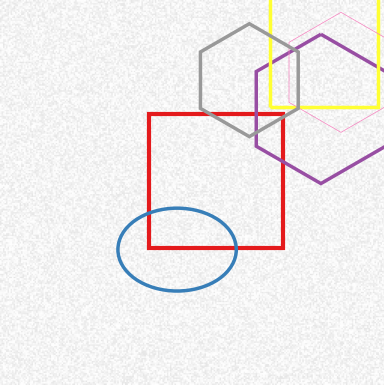[{"shape": "square", "thickness": 3, "radius": 0.87, "center": [0.561, 0.53]}, {"shape": "oval", "thickness": 2.5, "radius": 0.77, "center": [0.46, 0.352]}, {"shape": "hexagon", "thickness": 2.5, "radius": 0.97, "center": [0.834, 0.717]}, {"shape": "square", "thickness": 2.5, "radius": 0.7, "center": [0.842, 0.863]}, {"shape": "hexagon", "thickness": 0.5, "radius": 0.78, "center": [0.886, 0.812]}, {"shape": "hexagon", "thickness": 2.5, "radius": 0.73, "center": [0.648, 0.792]}]